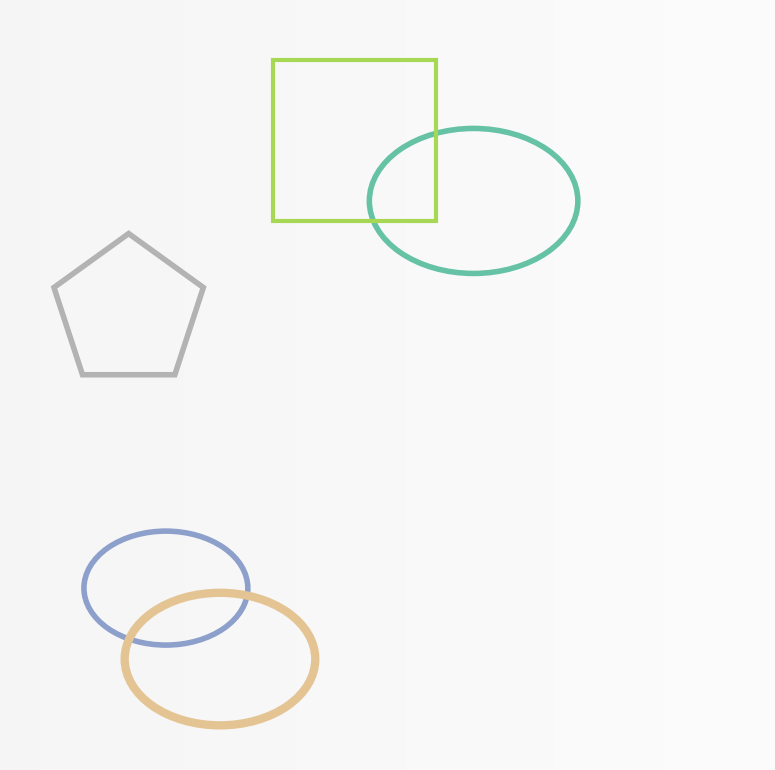[{"shape": "oval", "thickness": 2, "radius": 0.67, "center": [0.611, 0.739]}, {"shape": "oval", "thickness": 2, "radius": 0.53, "center": [0.214, 0.236]}, {"shape": "square", "thickness": 1.5, "radius": 0.52, "center": [0.457, 0.817]}, {"shape": "oval", "thickness": 3, "radius": 0.61, "center": [0.284, 0.144]}, {"shape": "pentagon", "thickness": 2, "radius": 0.51, "center": [0.166, 0.595]}]